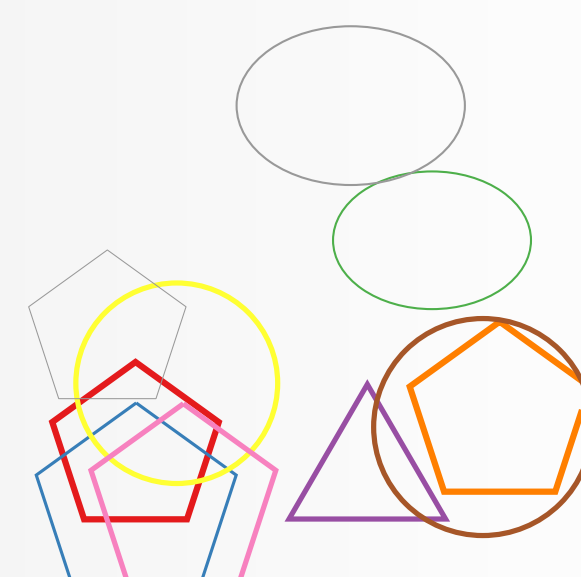[{"shape": "pentagon", "thickness": 3, "radius": 0.75, "center": [0.233, 0.222]}, {"shape": "pentagon", "thickness": 1.5, "radius": 0.9, "center": [0.234, 0.121]}, {"shape": "oval", "thickness": 1, "radius": 0.85, "center": [0.743, 0.583]}, {"shape": "triangle", "thickness": 2.5, "radius": 0.78, "center": [0.632, 0.178]}, {"shape": "pentagon", "thickness": 3, "radius": 0.81, "center": [0.86, 0.279]}, {"shape": "circle", "thickness": 2.5, "radius": 0.87, "center": [0.304, 0.336]}, {"shape": "circle", "thickness": 2.5, "radius": 0.94, "center": [0.831, 0.26]}, {"shape": "pentagon", "thickness": 2.5, "radius": 0.84, "center": [0.316, 0.133]}, {"shape": "oval", "thickness": 1, "radius": 0.98, "center": [0.603, 0.816]}, {"shape": "pentagon", "thickness": 0.5, "radius": 0.71, "center": [0.185, 0.424]}]